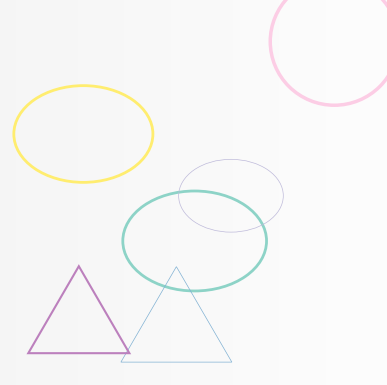[{"shape": "oval", "thickness": 2, "radius": 0.93, "center": [0.502, 0.374]}, {"shape": "oval", "thickness": 0.5, "radius": 0.68, "center": [0.596, 0.492]}, {"shape": "triangle", "thickness": 0.5, "radius": 0.83, "center": [0.455, 0.142]}, {"shape": "circle", "thickness": 2.5, "radius": 0.83, "center": [0.863, 0.892]}, {"shape": "triangle", "thickness": 1.5, "radius": 0.75, "center": [0.203, 0.158]}, {"shape": "oval", "thickness": 2, "radius": 0.9, "center": [0.215, 0.652]}]